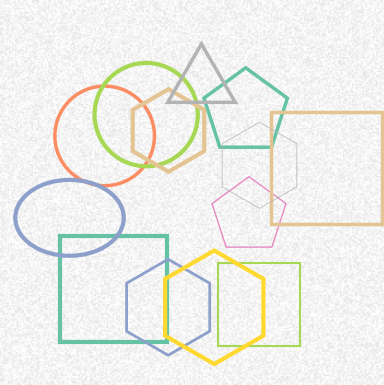[{"shape": "pentagon", "thickness": 2.5, "radius": 0.57, "center": [0.638, 0.71]}, {"shape": "square", "thickness": 3, "radius": 0.69, "center": [0.295, 0.249]}, {"shape": "circle", "thickness": 2.5, "radius": 0.65, "center": [0.272, 0.647]}, {"shape": "hexagon", "thickness": 2, "radius": 0.62, "center": [0.437, 0.202]}, {"shape": "oval", "thickness": 3, "radius": 0.7, "center": [0.181, 0.434]}, {"shape": "pentagon", "thickness": 1, "radius": 0.51, "center": [0.647, 0.44]}, {"shape": "square", "thickness": 1.5, "radius": 0.54, "center": [0.673, 0.208]}, {"shape": "circle", "thickness": 3, "radius": 0.67, "center": [0.38, 0.702]}, {"shape": "hexagon", "thickness": 3, "radius": 0.74, "center": [0.557, 0.202]}, {"shape": "square", "thickness": 2.5, "radius": 0.73, "center": [0.848, 0.563]}, {"shape": "hexagon", "thickness": 3, "radius": 0.54, "center": [0.438, 0.661]}, {"shape": "triangle", "thickness": 2.5, "radius": 0.51, "center": [0.523, 0.785]}, {"shape": "hexagon", "thickness": 0.5, "radius": 0.56, "center": [0.674, 0.571]}]